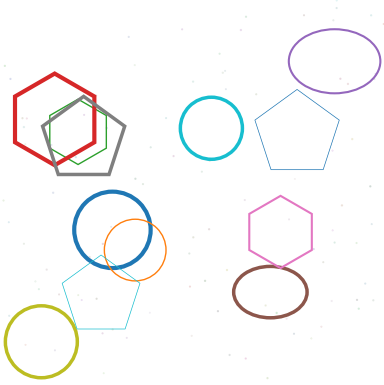[{"shape": "circle", "thickness": 3, "radius": 0.5, "center": [0.292, 0.403]}, {"shape": "pentagon", "thickness": 0.5, "radius": 0.58, "center": [0.772, 0.652]}, {"shape": "circle", "thickness": 1, "radius": 0.4, "center": [0.351, 0.35]}, {"shape": "hexagon", "thickness": 1, "radius": 0.42, "center": [0.203, 0.658]}, {"shape": "hexagon", "thickness": 3, "radius": 0.59, "center": [0.142, 0.69]}, {"shape": "oval", "thickness": 1.5, "radius": 0.59, "center": [0.869, 0.841]}, {"shape": "oval", "thickness": 2.5, "radius": 0.48, "center": [0.702, 0.241]}, {"shape": "hexagon", "thickness": 1.5, "radius": 0.47, "center": [0.729, 0.398]}, {"shape": "pentagon", "thickness": 2.5, "radius": 0.56, "center": [0.217, 0.637]}, {"shape": "circle", "thickness": 2.5, "radius": 0.47, "center": [0.107, 0.112]}, {"shape": "pentagon", "thickness": 0.5, "radius": 0.53, "center": [0.263, 0.231]}, {"shape": "circle", "thickness": 2.5, "radius": 0.4, "center": [0.549, 0.667]}]